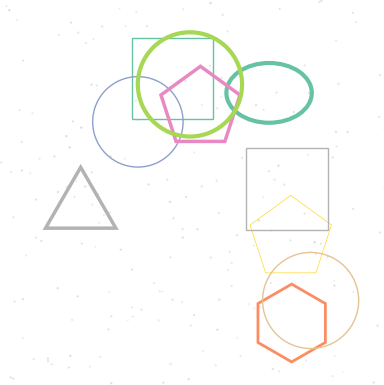[{"shape": "square", "thickness": 1, "radius": 0.53, "center": [0.448, 0.795]}, {"shape": "oval", "thickness": 3, "radius": 0.55, "center": [0.699, 0.759]}, {"shape": "hexagon", "thickness": 2, "radius": 0.51, "center": [0.758, 0.161]}, {"shape": "circle", "thickness": 1, "radius": 0.59, "center": [0.358, 0.683]}, {"shape": "pentagon", "thickness": 2.5, "radius": 0.54, "center": [0.521, 0.72]}, {"shape": "circle", "thickness": 3, "radius": 0.68, "center": [0.493, 0.781]}, {"shape": "pentagon", "thickness": 0.5, "radius": 0.56, "center": [0.755, 0.381]}, {"shape": "circle", "thickness": 1, "radius": 0.62, "center": [0.807, 0.22]}, {"shape": "triangle", "thickness": 2.5, "radius": 0.53, "center": [0.21, 0.46]}, {"shape": "square", "thickness": 1, "radius": 0.54, "center": [0.746, 0.51]}]